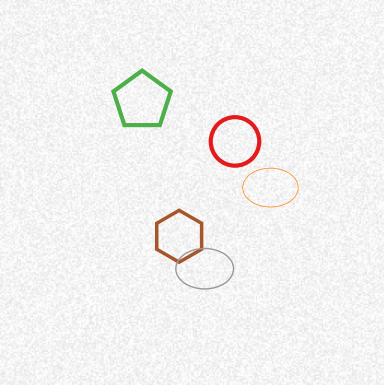[{"shape": "circle", "thickness": 3, "radius": 0.32, "center": [0.61, 0.633]}, {"shape": "pentagon", "thickness": 3, "radius": 0.39, "center": [0.369, 0.738]}, {"shape": "oval", "thickness": 0.5, "radius": 0.36, "center": [0.702, 0.513]}, {"shape": "hexagon", "thickness": 2.5, "radius": 0.34, "center": [0.465, 0.386]}, {"shape": "oval", "thickness": 1, "radius": 0.37, "center": [0.532, 0.302]}]